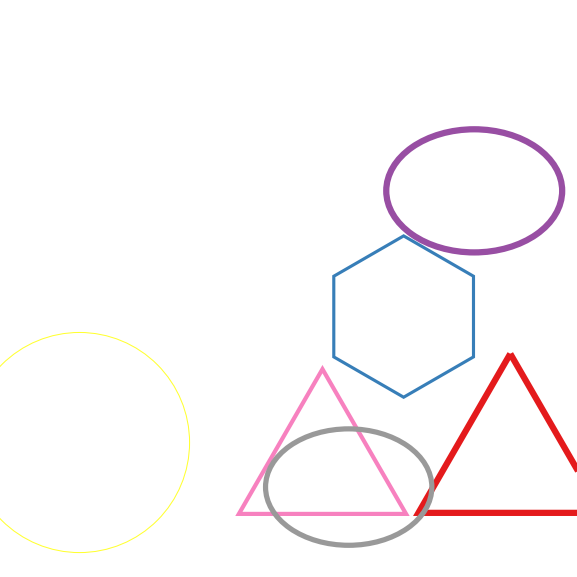[{"shape": "triangle", "thickness": 3, "radius": 0.92, "center": [0.884, 0.203]}, {"shape": "hexagon", "thickness": 1.5, "radius": 0.7, "center": [0.699, 0.451]}, {"shape": "oval", "thickness": 3, "radius": 0.76, "center": [0.821, 0.669]}, {"shape": "circle", "thickness": 0.5, "radius": 0.95, "center": [0.138, 0.233]}, {"shape": "triangle", "thickness": 2, "radius": 0.84, "center": [0.558, 0.193]}, {"shape": "oval", "thickness": 2.5, "radius": 0.72, "center": [0.604, 0.156]}]